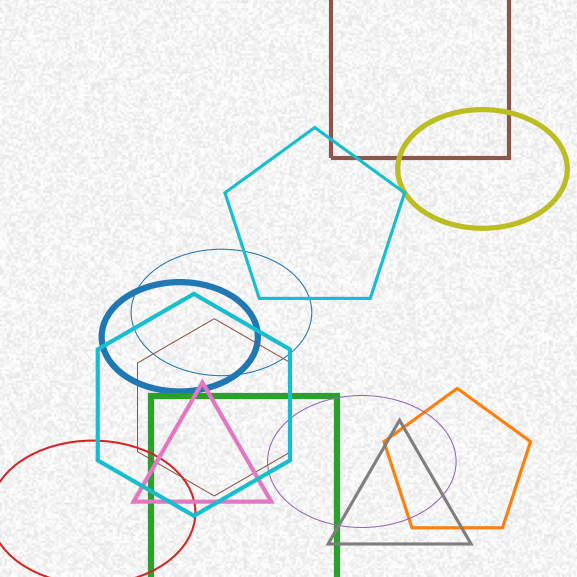[{"shape": "oval", "thickness": 0.5, "radius": 0.78, "center": [0.383, 0.458]}, {"shape": "oval", "thickness": 3, "radius": 0.68, "center": [0.311, 0.416]}, {"shape": "pentagon", "thickness": 1.5, "radius": 0.67, "center": [0.792, 0.193]}, {"shape": "square", "thickness": 3, "radius": 0.81, "center": [0.422, 0.152]}, {"shape": "oval", "thickness": 1, "radius": 0.89, "center": [0.16, 0.112]}, {"shape": "oval", "thickness": 0.5, "radius": 0.82, "center": [0.627, 0.2]}, {"shape": "square", "thickness": 2, "radius": 0.77, "center": [0.728, 0.879]}, {"shape": "hexagon", "thickness": 0.5, "radius": 0.77, "center": [0.371, 0.294]}, {"shape": "triangle", "thickness": 2, "radius": 0.69, "center": [0.351, 0.199]}, {"shape": "triangle", "thickness": 1.5, "radius": 0.71, "center": [0.692, 0.129]}, {"shape": "oval", "thickness": 2.5, "radius": 0.73, "center": [0.836, 0.707]}, {"shape": "pentagon", "thickness": 1.5, "radius": 0.82, "center": [0.545, 0.615]}, {"shape": "hexagon", "thickness": 2, "radius": 0.96, "center": [0.336, 0.298]}]